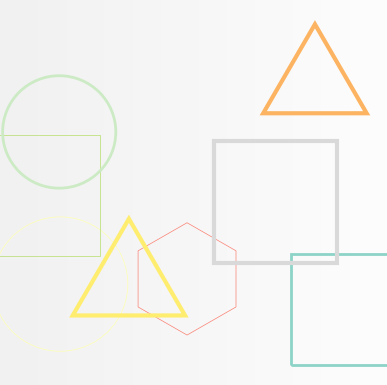[{"shape": "square", "thickness": 2, "radius": 0.72, "center": [0.894, 0.197]}, {"shape": "circle", "thickness": 0.5, "radius": 0.87, "center": [0.155, 0.262]}, {"shape": "hexagon", "thickness": 0.5, "radius": 0.73, "center": [0.483, 0.276]}, {"shape": "triangle", "thickness": 3, "radius": 0.77, "center": [0.813, 0.783]}, {"shape": "square", "thickness": 0.5, "radius": 0.79, "center": [0.101, 0.493]}, {"shape": "square", "thickness": 3, "radius": 0.79, "center": [0.711, 0.476]}, {"shape": "circle", "thickness": 2, "radius": 0.73, "center": [0.153, 0.657]}, {"shape": "triangle", "thickness": 3, "radius": 0.84, "center": [0.333, 0.264]}]